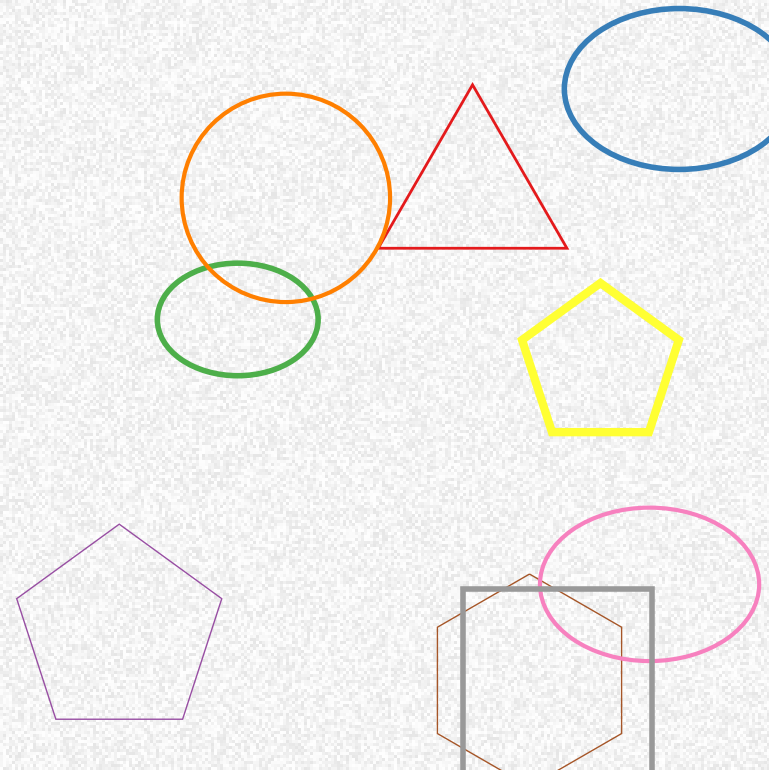[{"shape": "triangle", "thickness": 1, "radius": 0.71, "center": [0.614, 0.748]}, {"shape": "oval", "thickness": 2, "radius": 0.75, "center": [0.882, 0.884]}, {"shape": "oval", "thickness": 2, "radius": 0.52, "center": [0.309, 0.585]}, {"shape": "pentagon", "thickness": 0.5, "radius": 0.7, "center": [0.155, 0.179]}, {"shape": "circle", "thickness": 1.5, "radius": 0.68, "center": [0.371, 0.743]}, {"shape": "pentagon", "thickness": 3, "radius": 0.54, "center": [0.78, 0.525]}, {"shape": "hexagon", "thickness": 0.5, "radius": 0.69, "center": [0.688, 0.116]}, {"shape": "oval", "thickness": 1.5, "radius": 0.71, "center": [0.844, 0.241]}, {"shape": "square", "thickness": 2, "radius": 0.61, "center": [0.724, 0.113]}]